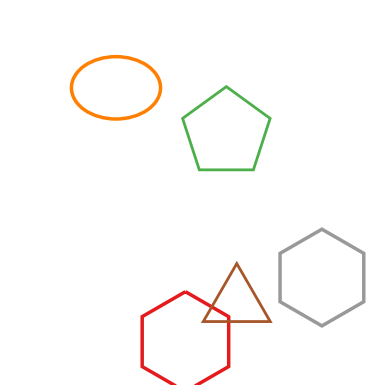[{"shape": "hexagon", "thickness": 2.5, "radius": 0.65, "center": [0.482, 0.113]}, {"shape": "pentagon", "thickness": 2, "radius": 0.6, "center": [0.588, 0.655]}, {"shape": "oval", "thickness": 2.5, "radius": 0.58, "center": [0.301, 0.772]}, {"shape": "triangle", "thickness": 2, "radius": 0.5, "center": [0.615, 0.215]}, {"shape": "hexagon", "thickness": 2.5, "radius": 0.63, "center": [0.836, 0.279]}]